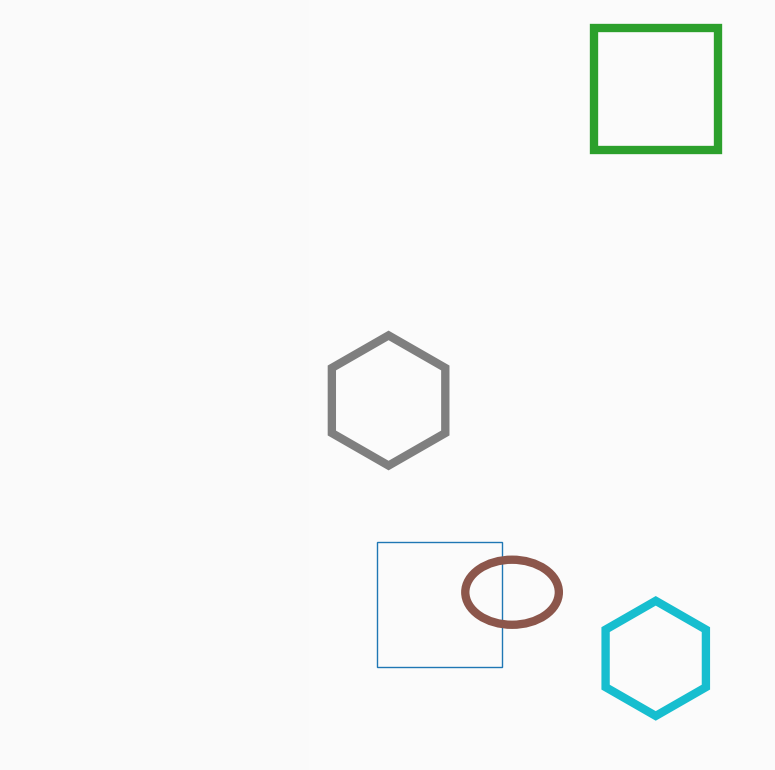[{"shape": "square", "thickness": 0.5, "radius": 0.41, "center": [0.567, 0.215]}, {"shape": "square", "thickness": 3, "radius": 0.4, "center": [0.846, 0.884]}, {"shape": "oval", "thickness": 3, "radius": 0.3, "center": [0.661, 0.231]}, {"shape": "hexagon", "thickness": 3, "radius": 0.42, "center": [0.501, 0.48]}, {"shape": "hexagon", "thickness": 3, "radius": 0.37, "center": [0.846, 0.145]}]